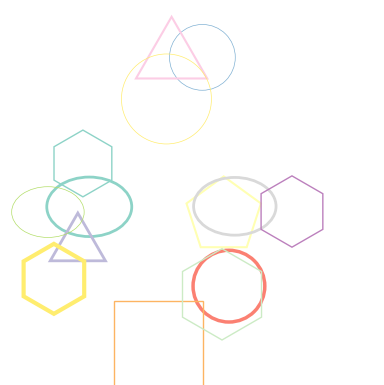[{"shape": "hexagon", "thickness": 1, "radius": 0.43, "center": [0.215, 0.575]}, {"shape": "oval", "thickness": 2, "radius": 0.55, "center": [0.232, 0.463]}, {"shape": "pentagon", "thickness": 1.5, "radius": 0.51, "center": [0.581, 0.44]}, {"shape": "triangle", "thickness": 2, "radius": 0.41, "center": [0.202, 0.364]}, {"shape": "circle", "thickness": 2.5, "radius": 0.47, "center": [0.595, 0.257]}, {"shape": "circle", "thickness": 0.5, "radius": 0.43, "center": [0.526, 0.851]}, {"shape": "square", "thickness": 1, "radius": 0.58, "center": [0.411, 0.101]}, {"shape": "oval", "thickness": 0.5, "radius": 0.47, "center": [0.124, 0.449]}, {"shape": "triangle", "thickness": 1.5, "radius": 0.53, "center": [0.446, 0.85]}, {"shape": "oval", "thickness": 2, "radius": 0.54, "center": [0.61, 0.464]}, {"shape": "hexagon", "thickness": 1, "radius": 0.46, "center": [0.758, 0.451]}, {"shape": "hexagon", "thickness": 1, "radius": 0.59, "center": [0.577, 0.235]}, {"shape": "circle", "thickness": 0.5, "radius": 0.58, "center": [0.432, 0.743]}, {"shape": "hexagon", "thickness": 3, "radius": 0.45, "center": [0.14, 0.276]}]